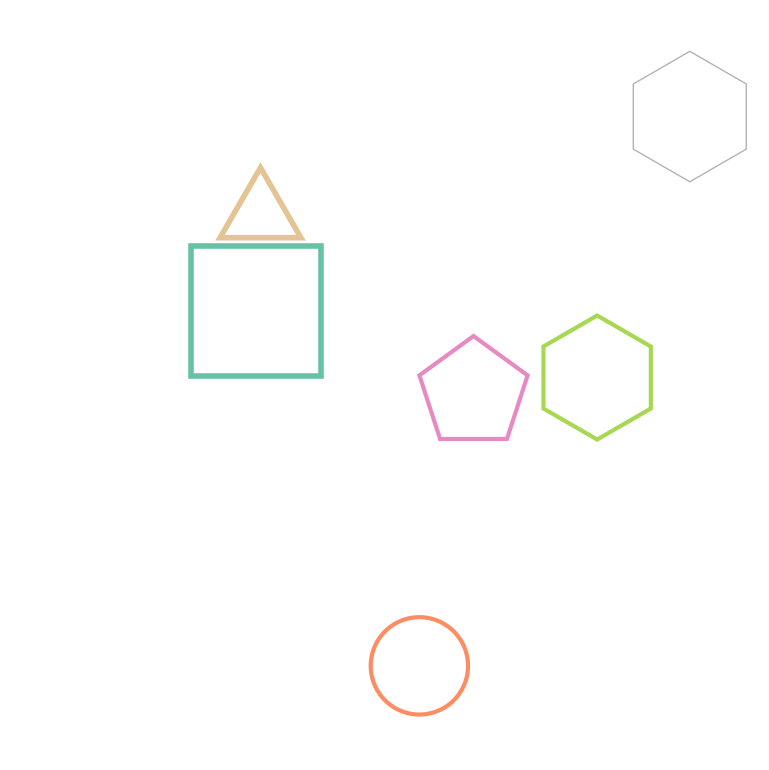[{"shape": "square", "thickness": 2, "radius": 0.42, "center": [0.332, 0.596]}, {"shape": "circle", "thickness": 1.5, "radius": 0.32, "center": [0.545, 0.135]}, {"shape": "pentagon", "thickness": 1.5, "radius": 0.37, "center": [0.615, 0.49]}, {"shape": "hexagon", "thickness": 1.5, "radius": 0.4, "center": [0.776, 0.51]}, {"shape": "triangle", "thickness": 2, "radius": 0.3, "center": [0.338, 0.722]}, {"shape": "hexagon", "thickness": 0.5, "radius": 0.42, "center": [0.896, 0.849]}]